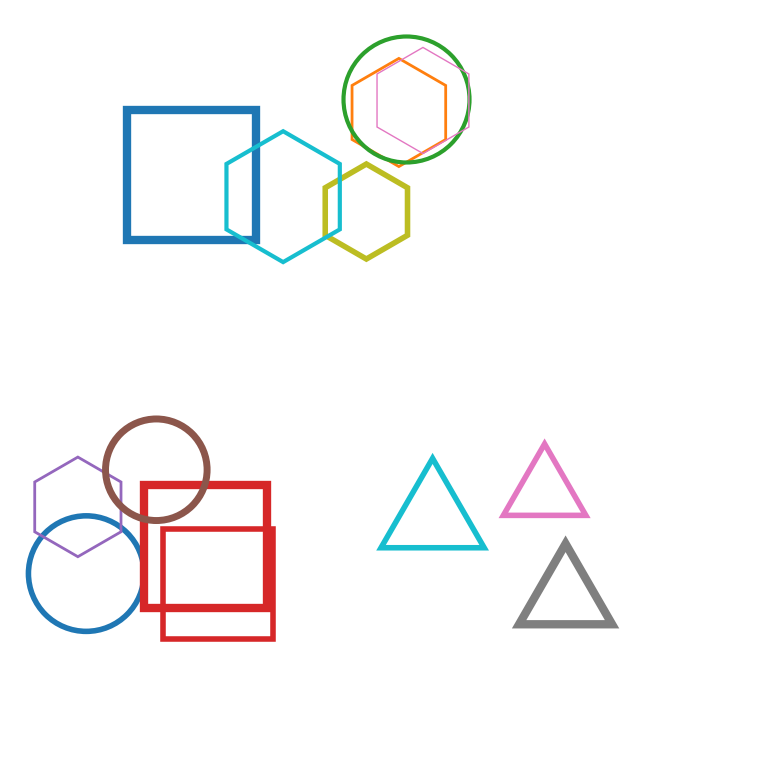[{"shape": "square", "thickness": 3, "radius": 0.42, "center": [0.249, 0.773]}, {"shape": "circle", "thickness": 2, "radius": 0.38, "center": [0.112, 0.255]}, {"shape": "hexagon", "thickness": 1, "radius": 0.35, "center": [0.518, 0.854]}, {"shape": "circle", "thickness": 1.5, "radius": 0.41, "center": [0.528, 0.871]}, {"shape": "square", "thickness": 2, "radius": 0.36, "center": [0.283, 0.241]}, {"shape": "square", "thickness": 3, "radius": 0.4, "center": [0.267, 0.29]}, {"shape": "hexagon", "thickness": 1, "radius": 0.32, "center": [0.101, 0.342]}, {"shape": "circle", "thickness": 2.5, "radius": 0.33, "center": [0.203, 0.39]}, {"shape": "triangle", "thickness": 2, "radius": 0.31, "center": [0.707, 0.362]}, {"shape": "hexagon", "thickness": 0.5, "radius": 0.34, "center": [0.549, 0.869]}, {"shape": "triangle", "thickness": 3, "radius": 0.35, "center": [0.735, 0.224]}, {"shape": "hexagon", "thickness": 2, "radius": 0.31, "center": [0.476, 0.725]}, {"shape": "hexagon", "thickness": 1.5, "radius": 0.42, "center": [0.368, 0.745]}, {"shape": "triangle", "thickness": 2, "radius": 0.39, "center": [0.562, 0.327]}]